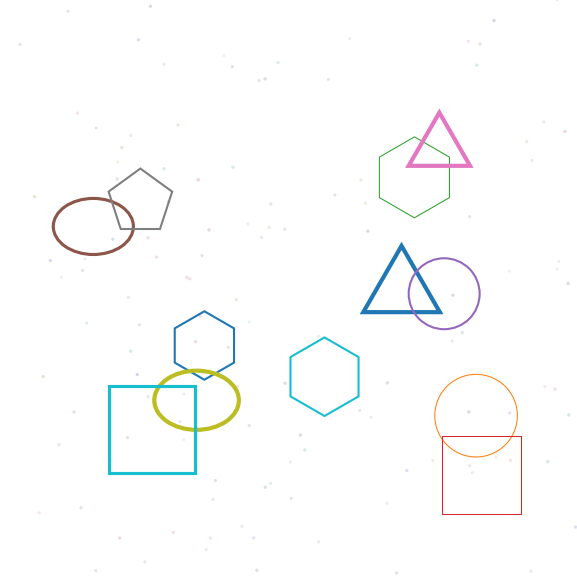[{"shape": "triangle", "thickness": 2, "radius": 0.38, "center": [0.695, 0.497]}, {"shape": "hexagon", "thickness": 1, "radius": 0.3, "center": [0.354, 0.401]}, {"shape": "circle", "thickness": 0.5, "radius": 0.36, "center": [0.824, 0.279]}, {"shape": "hexagon", "thickness": 0.5, "radius": 0.35, "center": [0.718, 0.692]}, {"shape": "square", "thickness": 0.5, "radius": 0.34, "center": [0.834, 0.177]}, {"shape": "circle", "thickness": 1, "radius": 0.31, "center": [0.769, 0.491]}, {"shape": "oval", "thickness": 1.5, "radius": 0.35, "center": [0.162, 0.607]}, {"shape": "triangle", "thickness": 2, "radius": 0.31, "center": [0.761, 0.743]}, {"shape": "pentagon", "thickness": 1, "radius": 0.29, "center": [0.243, 0.649]}, {"shape": "oval", "thickness": 2, "radius": 0.37, "center": [0.34, 0.306]}, {"shape": "hexagon", "thickness": 1, "radius": 0.34, "center": [0.562, 0.347]}, {"shape": "square", "thickness": 1.5, "radius": 0.38, "center": [0.263, 0.256]}]